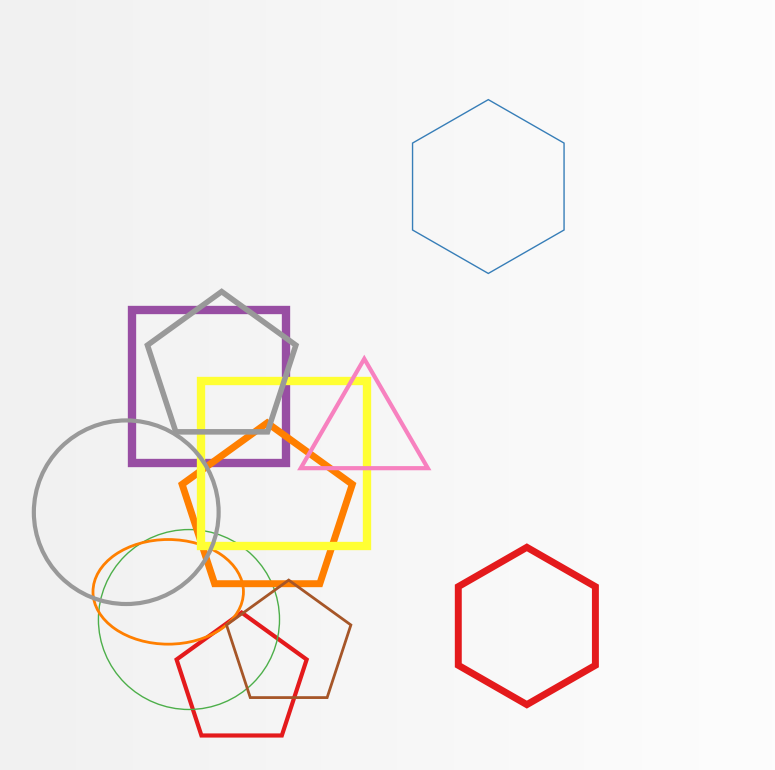[{"shape": "pentagon", "thickness": 1.5, "radius": 0.44, "center": [0.312, 0.116]}, {"shape": "hexagon", "thickness": 2.5, "radius": 0.51, "center": [0.68, 0.187]}, {"shape": "hexagon", "thickness": 0.5, "radius": 0.56, "center": [0.63, 0.758]}, {"shape": "circle", "thickness": 0.5, "radius": 0.58, "center": [0.244, 0.195]}, {"shape": "square", "thickness": 3, "radius": 0.5, "center": [0.27, 0.498]}, {"shape": "pentagon", "thickness": 2.5, "radius": 0.58, "center": [0.345, 0.335]}, {"shape": "oval", "thickness": 1, "radius": 0.49, "center": [0.217, 0.231]}, {"shape": "square", "thickness": 3, "radius": 0.54, "center": [0.366, 0.398]}, {"shape": "pentagon", "thickness": 1, "radius": 0.42, "center": [0.373, 0.162]}, {"shape": "triangle", "thickness": 1.5, "radius": 0.47, "center": [0.47, 0.439]}, {"shape": "circle", "thickness": 1.5, "radius": 0.6, "center": [0.163, 0.335]}, {"shape": "pentagon", "thickness": 2, "radius": 0.5, "center": [0.286, 0.521]}]